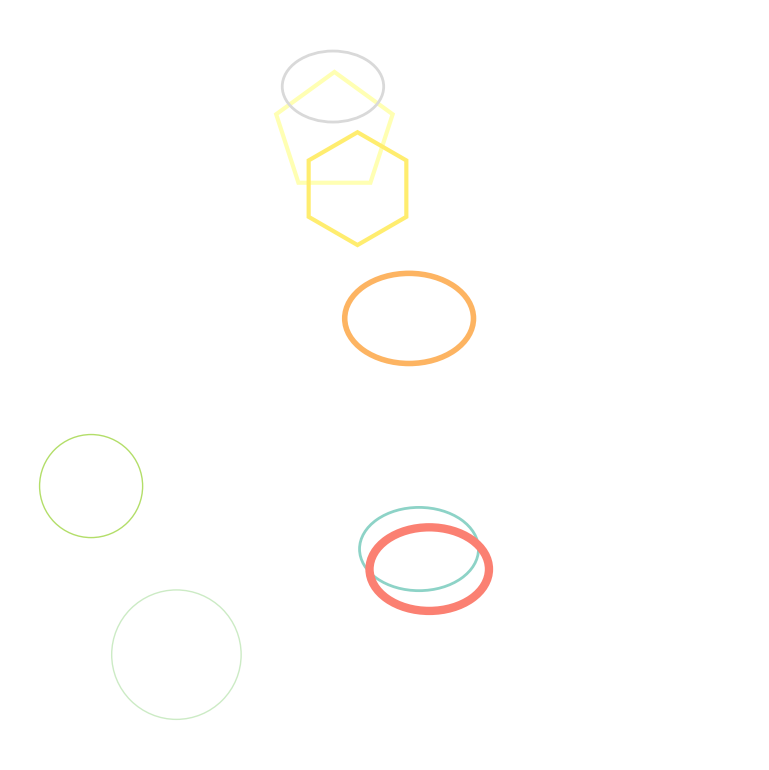[{"shape": "oval", "thickness": 1, "radius": 0.39, "center": [0.544, 0.287]}, {"shape": "pentagon", "thickness": 1.5, "radius": 0.4, "center": [0.434, 0.827]}, {"shape": "oval", "thickness": 3, "radius": 0.39, "center": [0.557, 0.261]}, {"shape": "oval", "thickness": 2, "radius": 0.42, "center": [0.531, 0.586]}, {"shape": "circle", "thickness": 0.5, "radius": 0.33, "center": [0.118, 0.369]}, {"shape": "oval", "thickness": 1, "radius": 0.33, "center": [0.432, 0.888]}, {"shape": "circle", "thickness": 0.5, "radius": 0.42, "center": [0.229, 0.15]}, {"shape": "hexagon", "thickness": 1.5, "radius": 0.37, "center": [0.464, 0.755]}]